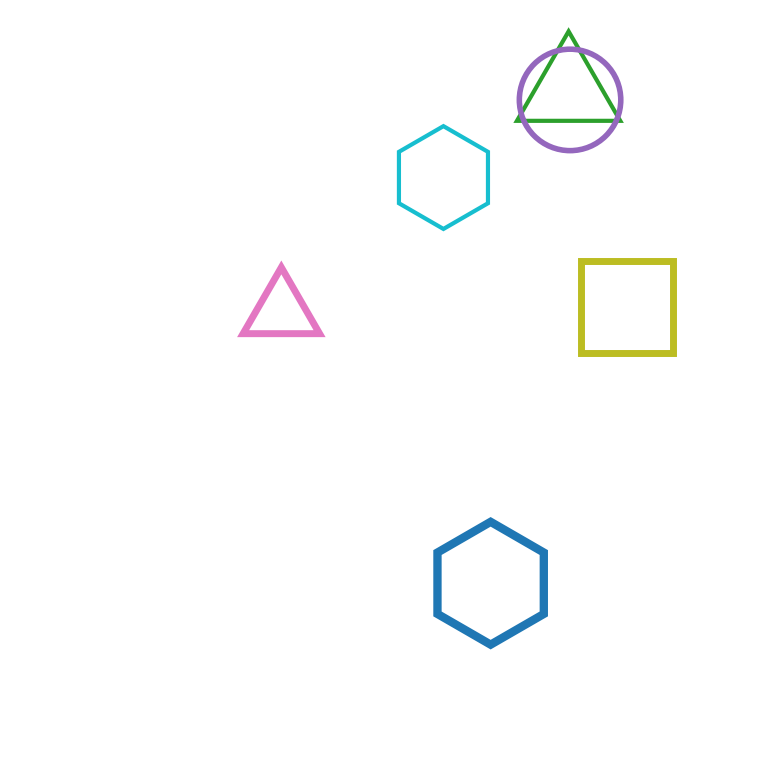[{"shape": "hexagon", "thickness": 3, "radius": 0.4, "center": [0.637, 0.243]}, {"shape": "triangle", "thickness": 1.5, "radius": 0.39, "center": [0.738, 0.882]}, {"shape": "circle", "thickness": 2, "radius": 0.33, "center": [0.74, 0.87]}, {"shape": "triangle", "thickness": 2.5, "radius": 0.29, "center": [0.365, 0.595]}, {"shape": "square", "thickness": 2.5, "radius": 0.3, "center": [0.815, 0.602]}, {"shape": "hexagon", "thickness": 1.5, "radius": 0.33, "center": [0.576, 0.769]}]